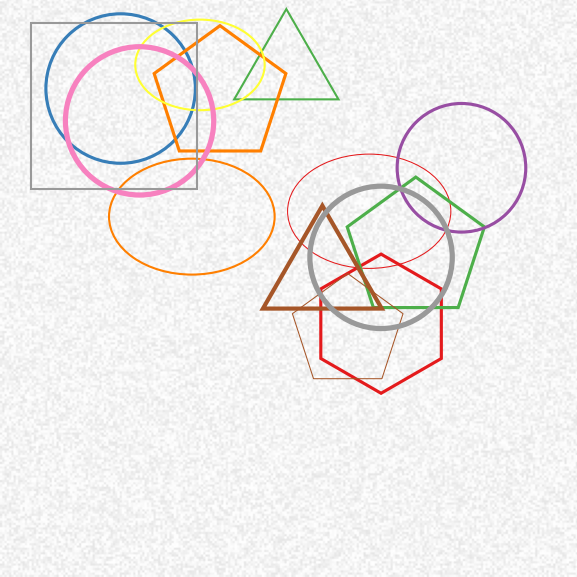[{"shape": "oval", "thickness": 0.5, "radius": 0.71, "center": [0.639, 0.633]}, {"shape": "hexagon", "thickness": 1.5, "radius": 0.6, "center": [0.66, 0.439]}, {"shape": "circle", "thickness": 1.5, "radius": 0.65, "center": [0.209, 0.846]}, {"shape": "triangle", "thickness": 1, "radius": 0.52, "center": [0.496, 0.879]}, {"shape": "pentagon", "thickness": 1.5, "radius": 0.62, "center": [0.72, 0.568]}, {"shape": "circle", "thickness": 1.5, "radius": 0.56, "center": [0.799, 0.709]}, {"shape": "oval", "thickness": 1, "radius": 0.72, "center": [0.332, 0.624]}, {"shape": "pentagon", "thickness": 1.5, "radius": 0.6, "center": [0.381, 0.835]}, {"shape": "oval", "thickness": 1, "radius": 0.56, "center": [0.346, 0.887]}, {"shape": "pentagon", "thickness": 0.5, "radius": 0.5, "center": [0.602, 0.425]}, {"shape": "triangle", "thickness": 2, "radius": 0.59, "center": [0.558, 0.524]}, {"shape": "circle", "thickness": 2.5, "radius": 0.64, "center": [0.242, 0.79]}, {"shape": "circle", "thickness": 2.5, "radius": 0.62, "center": [0.66, 0.553]}, {"shape": "square", "thickness": 1, "radius": 0.72, "center": [0.197, 0.816]}]